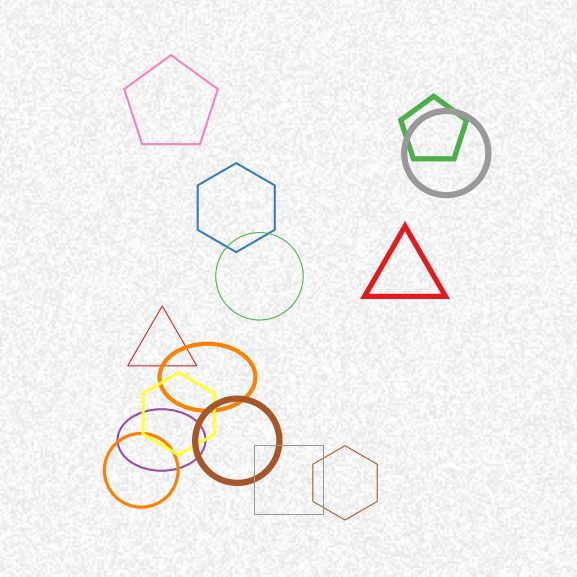[{"shape": "triangle", "thickness": 2.5, "radius": 0.4, "center": [0.701, 0.526]}, {"shape": "triangle", "thickness": 0.5, "radius": 0.35, "center": [0.281, 0.4]}, {"shape": "hexagon", "thickness": 1, "radius": 0.39, "center": [0.409, 0.64]}, {"shape": "circle", "thickness": 0.5, "radius": 0.38, "center": [0.449, 0.521]}, {"shape": "pentagon", "thickness": 2.5, "radius": 0.3, "center": [0.751, 0.773]}, {"shape": "oval", "thickness": 1, "radius": 0.38, "center": [0.28, 0.237]}, {"shape": "circle", "thickness": 1.5, "radius": 0.32, "center": [0.245, 0.185]}, {"shape": "oval", "thickness": 2, "radius": 0.41, "center": [0.359, 0.346]}, {"shape": "hexagon", "thickness": 1.5, "radius": 0.36, "center": [0.309, 0.283]}, {"shape": "hexagon", "thickness": 0.5, "radius": 0.32, "center": [0.597, 0.163]}, {"shape": "circle", "thickness": 3, "radius": 0.36, "center": [0.411, 0.236]}, {"shape": "pentagon", "thickness": 1, "radius": 0.43, "center": [0.296, 0.818]}, {"shape": "circle", "thickness": 3, "radius": 0.36, "center": [0.773, 0.734]}, {"shape": "square", "thickness": 0.5, "radius": 0.3, "center": [0.5, 0.169]}]